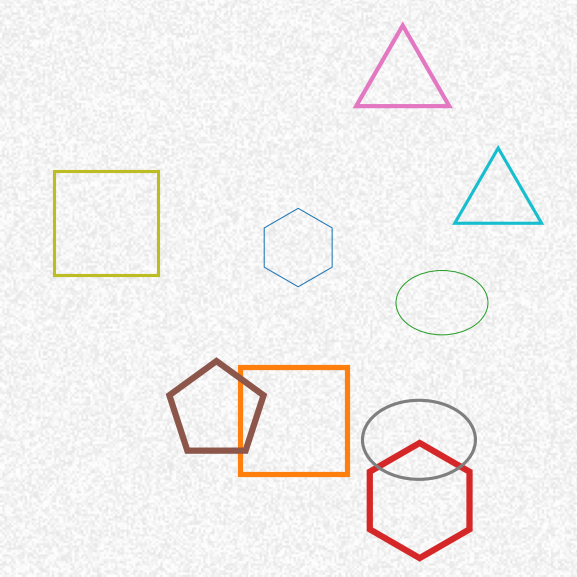[{"shape": "hexagon", "thickness": 0.5, "radius": 0.34, "center": [0.516, 0.57]}, {"shape": "square", "thickness": 2.5, "radius": 0.47, "center": [0.508, 0.271]}, {"shape": "oval", "thickness": 0.5, "radius": 0.4, "center": [0.765, 0.475]}, {"shape": "hexagon", "thickness": 3, "radius": 0.5, "center": [0.727, 0.132]}, {"shape": "pentagon", "thickness": 3, "radius": 0.43, "center": [0.375, 0.288]}, {"shape": "triangle", "thickness": 2, "radius": 0.47, "center": [0.697, 0.862]}, {"shape": "oval", "thickness": 1.5, "radius": 0.49, "center": [0.725, 0.238]}, {"shape": "square", "thickness": 1.5, "radius": 0.45, "center": [0.183, 0.613]}, {"shape": "triangle", "thickness": 1.5, "radius": 0.43, "center": [0.863, 0.656]}]